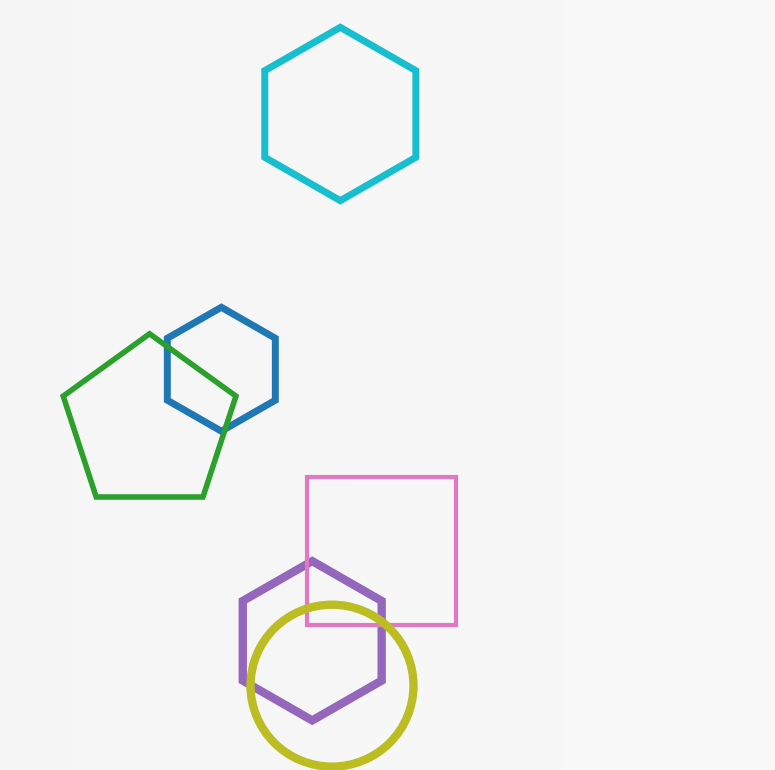[{"shape": "hexagon", "thickness": 2.5, "radius": 0.4, "center": [0.286, 0.52]}, {"shape": "pentagon", "thickness": 2, "radius": 0.59, "center": [0.193, 0.449]}, {"shape": "hexagon", "thickness": 3, "radius": 0.52, "center": [0.403, 0.168]}, {"shape": "square", "thickness": 1.5, "radius": 0.48, "center": [0.492, 0.284]}, {"shape": "circle", "thickness": 3, "radius": 0.53, "center": [0.428, 0.11]}, {"shape": "hexagon", "thickness": 2.5, "radius": 0.56, "center": [0.439, 0.852]}]